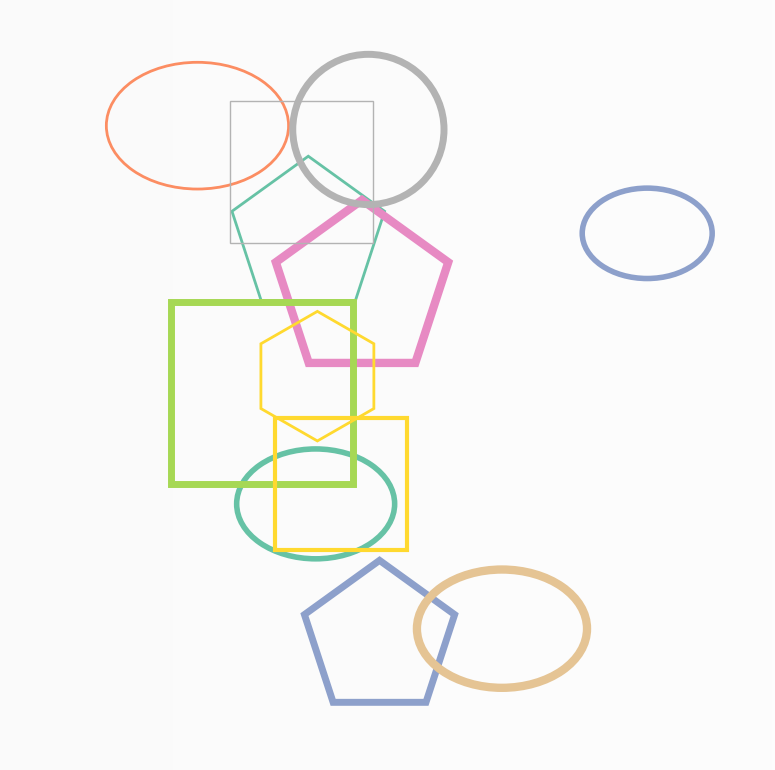[{"shape": "oval", "thickness": 2, "radius": 0.51, "center": [0.407, 0.346]}, {"shape": "pentagon", "thickness": 1, "radius": 0.52, "center": [0.398, 0.694]}, {"shape": "oval", "thickness": 1, "radius": 0.59, "center": [0.255, 0.837]}, {"shape": "pentagon", "thickness": 2.5, "radius": 0.51, "center": [0.49, 0.17]}, {"shape": "oval", "thickness": 2, "radius": 0.42, "center": [0.835, 0.697]}, {"shape": "pentagon", "thickness": 3, "radius": 0.58, "center": [0.467, 0.623]}, {"shape": "square", "thickness": 2.5, "radius": 0.59, "center": [0.338, 0.49]}, {"shape": "square", "thickness": 1.5, "radius": 0.43, "center": [0.44, 0.371]}, {"shape": "hexagon", "thickness": 1, "radius": 0.42, "center": [0.41, 0.511]}, {"shape": "oval", "thickness": 3, "radius": 0.55, "center": [0.648, 0.184]}, {"shape": "circle", "thickness": 2.5, "radius": 0.49, "center": [0.475, 0.832]}, {"shape": "square", "thickness": 0.5, "radius": 0.46, "center": [0.389, 0.777]}]